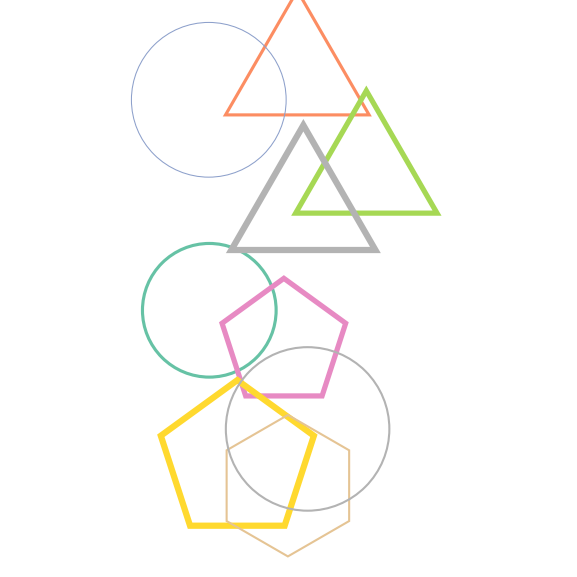[{"shape": "circle", "thickness": 1.5, "radius": 0.58, "center": [0.362, 0.462]}, {"shape": "triangle", "thickness": 1.5, "radius": 0.72, "center": [0.515, 0.872]}, {"shape": "circle", "thickness": 0.5, "radius": 0.67, "center": [0.362, 0.826]}, {"shape": "pentagon", "thickness": 2.5, "radius": 0.56, "center": [0.492, 0.405]}, {"shape": "triangle", "thickness": 2.5, "radius": 0.71, "center": [0.634, 0.701]}, {"shape": "pentagon", "thickness": 3, "radius": 0.7, "center": [0.411, 0.202]}, {"shape": "hexagon", "thickness": 1, "radius": 0.61, "center": [0.499, 0.158]}, {"shape": "circle", "thickness": 1, "radius": 0.71, "center": [0.533, 0.256]}, {"shape": "triangle", "thickness": 3, "radius": 0.72, "center": [0.525, 0.638]}]